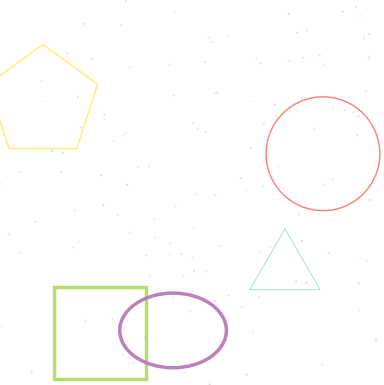[{"shape": "triangle", "thickness": 0.5, "radius": 0.53, "center": [0.74, 0.3]}, {"shape": "circle", "thickness": 1, "radius": 0.74, "center": [0.839, 0.601]}, {"shape": "square", "thickness": 2.5, "radius": 0.6, "center": [0.26, 0.135]}, {"shape": "oval", "thickness": 2.5, "radius": 0.69, "center": [0.449, 0.142]}, {"shape": "pentagon", "thickness": 1, "radius": 0.75, "center": [0.111, 0.735]}]